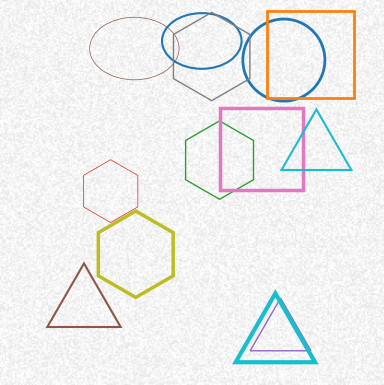[{"shape": "circle", "thickness": 2, "radius": 0.53, "center": [0.737, 0.844]}, {"shape": "oval", "thickness": 1.5, "radius": 0.52, "center": [0.524, 0.894]}, {"shape": "square", "thickness": 2, "radius": 0.56, "center": [0.807, 0.859]}, {"shape": "hexagon", "thickness": 1, "radius": 0.51, "center": [0.57, 0.584]}, {"shape": "hexagon", "thickness": 0.5, "radius": 0.41, "center": [0.287, 0.504]}, {"shape": "triangle", "thickness": 1, "radius": 0.46, "center": [0.729, 0.135]}, {"shape": "oval", "thickness": 0.5, "radius": 0.58, "center": [0.349, 0.874]}, {"shape": "triangle", "thickness": 1.5, "radius": 0.55, "center": [0.218, 0.206]}, {"shape": "square", "thickness": 2.5, "radius": 0.54, "center": [0.679, 0.613]}, {"shape": "hexagon", "thickness": 1, "radius": 0.57, "center": [0.55, 0.853]}, {"shape": "hexagon", "thickness": 2.5, "radius": 0.56, "center": [0.353, 0.34]}, {"shape": "triangle", "thickness": 1.5, "radius": 0.52, "center": [0.822, 0.611]}, {"shape": "triangle", "thickness": 3, "radius": 0.6, "center": [0.715, 0.119]}]